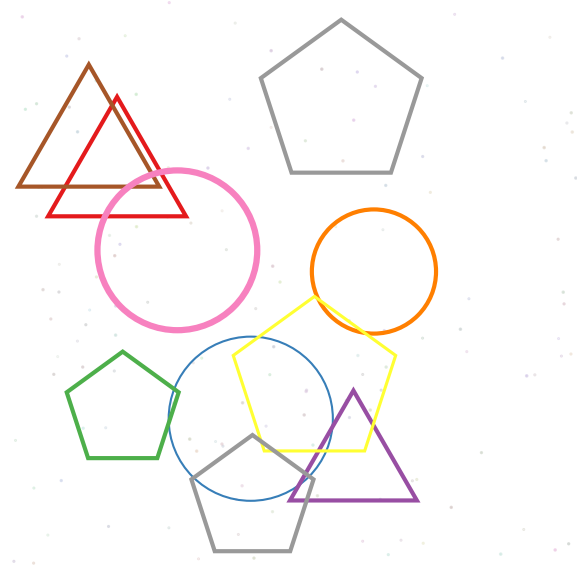[{"shape": "triangle", "thickness": 2, "radius": 0.69, "center": [0.203, 0.694]}, {"shape": "circle", "thickness": 1, "radius": 0.71, "center": [0.434, 0.274]}, {"shape": "pentagon", "thickness": 2, "radius": 0.51, "center": [0.212, 0.288]}, {"shape": "triangle", "thickness": 2, "radius": 0.63, "center": [0.612, 0.196]}, {"shape": "circle", "thickness": 2, "radius": 0.54, "center": [0.648, 0.529]}, {"shape": "pentagon", "thickness": 1.5, "radius": 0.74, "center": [0.545, 0.338]}, {"shape": "triangle", "thickness": 2, "radius": 0.7, "center": [0.154, 0.746]}, {"shape": "circle", "thickness": 3, "radius": 0.69, "center": [0.307, 0.566]}, {"shape": "pentagon", "thickness": 2, "radius": 0.56, "center": [0.437, 0.135]}, {"shape": "pentagon", "thickness": 2, "radius": 0.73, "center": [0.591, 0.819]}]